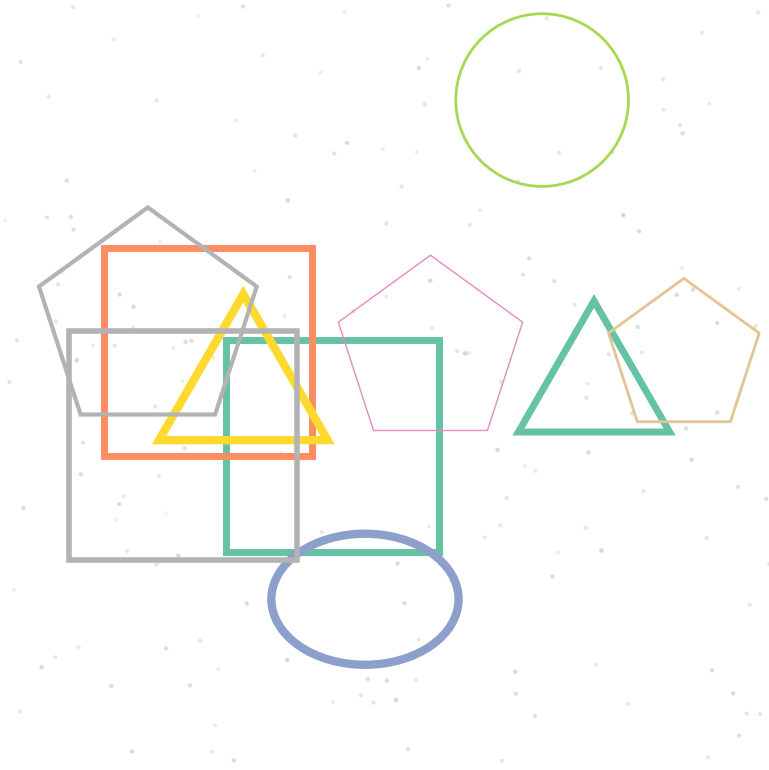[{"shape": "square", "thickness": 2.5, "radius": 0.69, "center": [0.432, 0.421]}, {"shape": "triangle", "thickness": 2.5, "radius": 0.57, "center": [0.771, 0.496]}, {"shape": "square", "thickness": 2.5, "radius": 0.67, "center": [0.27, 0.543]}, {"shape": "oval", "thickness": 3, "radius": 0.61, "center": [0.474, 0.222]}, {"shape": "pentagon", "thickness": 0.5, "radius": 0.63, "center": [0.559, 0.543]}, {"shape": "circle", "thickness": 1, "radius": 0.56, "center": [0.704, 0.87]}, {"shape": "triangle", "thickness": 3, "radius": 0.63, "center": [0.316, 0.492]}, {"shape": "pentagon", "thickness": 1, "radius": 0.51, "center": [0.888, 0.536]}, {"shape": "pentagon", "thickness": 1.5, "radius": 0.74, "center": [0.192, 0.582]}, {"shape": "square", "thickness": 2, "radius": 0.74, "center": [0.238, 0.421]}]